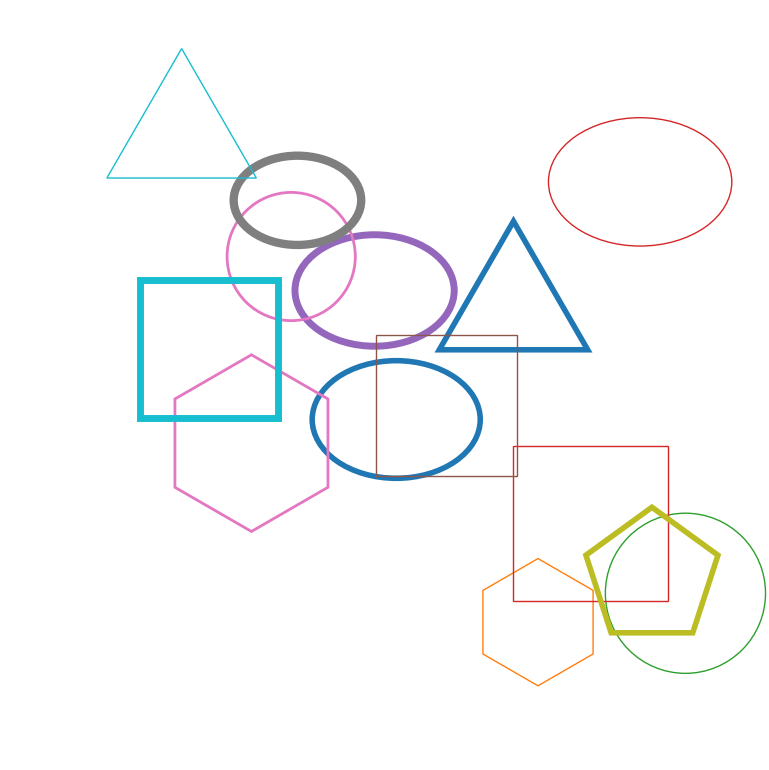[{"shape": "oval", "thickness": 2, "radius": 0.55, "center": [0.515, 0.455]}, {"shape": "triangle", "thickness": 2, "radius": 0.56, "center": [0.667, 0.601]}, {"shape": "hexagon", "thickness": 0.5, "radius": 0.41, "center": [0.699, 0.192]}, {"shape": "circle", "thickness": 0.5, "radius": 0.52, "center": [0.89, 0.23]}, {"shape": "oval", "thickness": 0.5, "radius": 0.6, "center": [0.831, 0.764]}, {"shape": "square", "thickness": 0.5, "radius": 0.5, "center": [0.767, 0.32]}, {"shape": "oval", "thickness": 2.5, "radius": 0.52, "center": [0.486, 0.623]}, {"shape": "square", "thickness": 0.5, "radius": 0.46, "center": [0.58, 0.474]}, {"shape": "hexagon", "thickness": 1, "radius": 0.57, "center": [0.327, 0.424]}, {"shape": "circle", "thickness": 1, "radius": 0.42, "center": [0.378, 0.667]}, {"shape": "oval", "thickness": 3, "radius": 0.41, "center": [0.386, 0.74]}, {"shape": "pentagon", "thickness": 2, "radius": 0.45, "center": [0.847, 0.251]}, {"shape": "square", "thickness": 2.5, "radius": 0.45, "center": [0.272, 0.547]}, {"shape": "triangle", "thickness": 0.5, "radius": 0.56, "center": [0.236, 0.825]}]